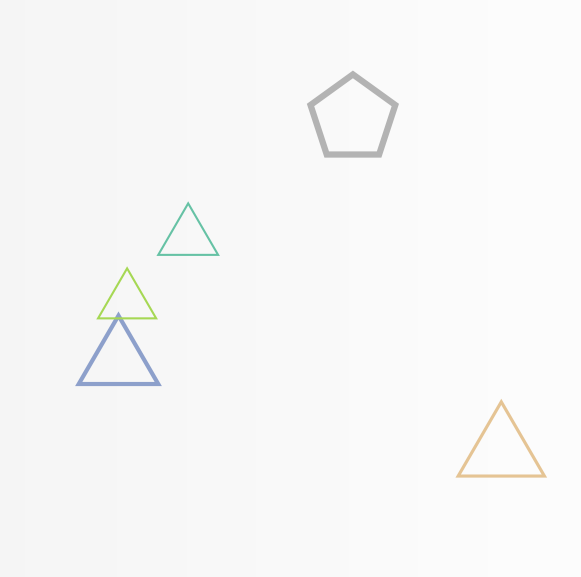[{"shape": "triangle", "thickness": 1, "radius": 0.3, "center": [0.324, 0.588]}, {"shape": "triangle", "thickness": 2, "radius": 0.39, "center": [0.204, 0.374]}, {"shape": "triangle", "thickness": 1, "radius": 0.29, "center": [0.219, 0.477]}, {"shape": "triangle", "thickness": 1.5, "radius": 0.43, "center": [0.862, 0.218]}, {"shape": "pentagon", "thickness": 3, "radius": 0.38, "center": [0.607, 0.794]}]